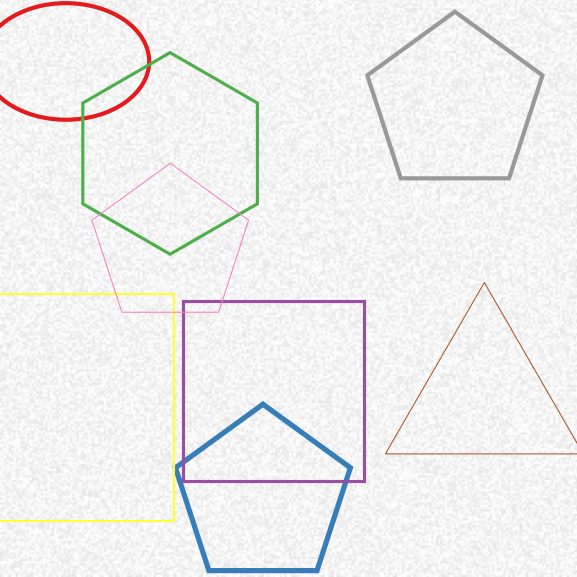[{"shape": "oval", "thickness": 2, "radius": 0.72, "center": [0.114, 0.893]}, {"shape": "pentagon", "thickness": 2.5, "radius": 0.8, "center": [0.455, 0.14]}, {"shape": "hexagon", "thickness": 1.5, "radius": 0.87, "center": [0.295, 0.733]}, {"shape": "square", "thickness": 1.5, "radius": 0.78, "center": [0.473, 0.322]}, {"shape": "square", "thickness": 1, "radius": 0.98, "center": [0.106, 0.294]}, {"shape": "triangle", "thickness": 0.5, "radius": 0.99, "center": [0.839, 0.312]}, {"shape": "pentagon", "thickness": 0.5, "radius": 0.71, "center": [0.295, 0.574]}, {"shape": "pentagon", "thickness": 2, "radius": 0.8, "center": [0.788, 0.819]}]